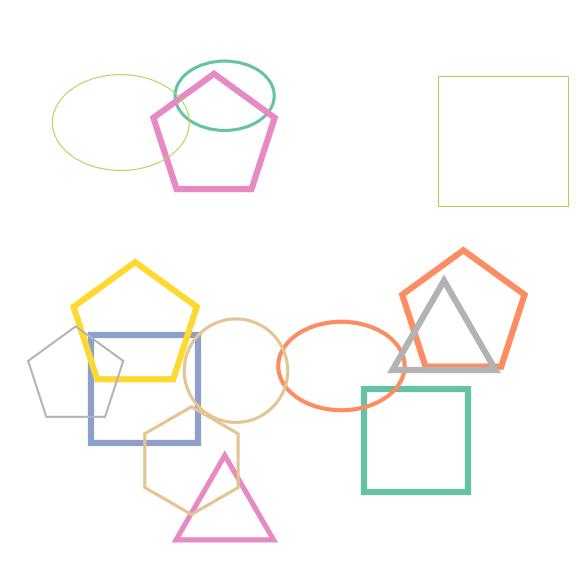[{"shape": "square", "thickness": 3, "radius": 0.45, "center": [0.72, 0.236]}, {"shape": "oval", "thickness": 1.5, "radius": 0.43, "center": [0.389, 0.833]}, {"shape": "pentagon", "thickness": 3, "radius": 0.56, "center": [0.802, 0.454]}, {"shape": "oval", "thickness": 2, "radius": 0.55, "center": [0.591, 0.365]}, {"shape": "square", "thickness": 3, "radius": 0.47, "center": [0.25, 0.326]}, {"shape": "triangle", "thickness": 2.5, "radius": 0.49, "center": [0.389, 0.113]}, {"shape": "pentagon", "thickness": 3, "radius": 0.55, "center": [0.371, 0.761]}, {"shape": "oval", "thickness": 0.5, "radius": 0.59, "center": [0.209, 0.787]}, {"shape": "square", "thickness": 0.5, "radius": 0.57, "center": [0.871, 0.755]}, {"shape": "pentagon", "thickness": 3, "radius": 0.56, "center": [0.234, 0.433]}, {"shape": "circle", "thickness": 1.5, "radius": 0.45, "center": [0.409, 0.357]}, {"shape": "hexagon", "thickness": 1.5, "radius": 0.47, "center": [0.332, 0.202]}, {"shape": "triangle", "thickness": 3, "radius": 0.52, "center": [0.769, 0.41]}, {"shape": "pentagon", "thickness": 1, "radius": 0.43, "center": [0.131, 0.347]}]